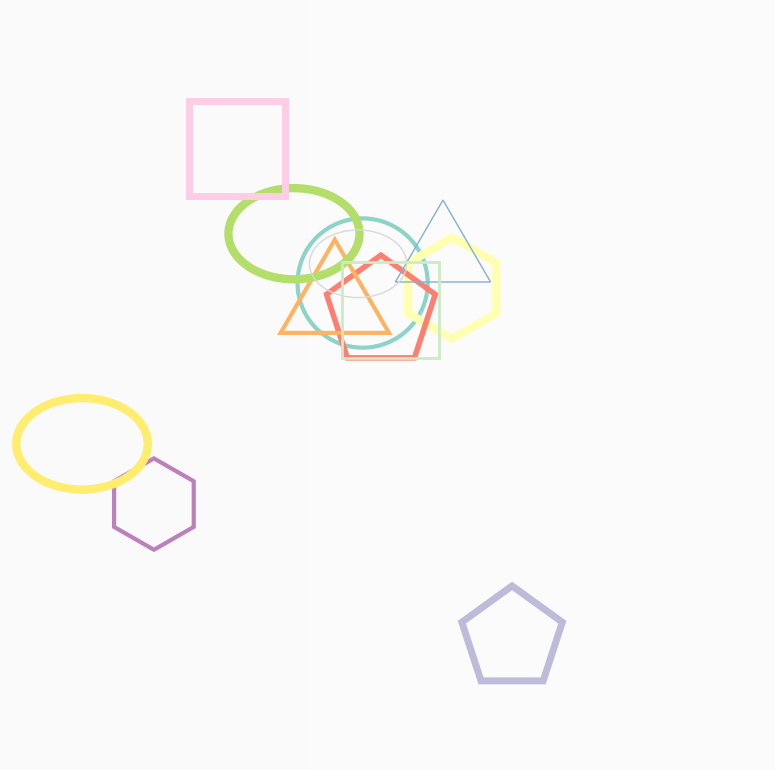[{"shape": "circle", "thickness": 1.5, "radius": 0.42, "center": [0.468, 0.632]}, {"shape": "hexagon", "thickness": 3, "radius": 0.33, "center": [0.584, 0.626]}, {"shape": "pentagon", "thickness": 2.5, "radius": 0.34, "center": [0.661, 0.171]}, {"shape": "pentagon", "thickness": 2, "radius": 0.37, "center": [0.491, 0.595]}, {"shape": "triangle", "thickness": 0.5, "radius": 0.35, "center": [0.572, 0.669]}, {"shape": "triangle", "thickness": 1.5, "radius": 0.4, "center": [0.432, 0.608]}, {"shape": "oval", "thickness": 3, "radius": 0.42, "center": [0.379, 0.696]}, {"shape": "square", "thickness": 2.5, "radius": 0.31, "center": [0.306, 0.807]}, {"shape": "oval", "thickness": 0.5, "radius": 0.31, "center": [0.462, 0.657]}, {"shape": "hexagon", "thickness": 1.5, "radius": 0.3, "center": [0.199, 0.345]}, {"shape": "square", "thickness": 1, "radius": 0.31, "center": [0.504, 0.597]}, {"shape": "oval", "thickness": 3, "radius": 0.42, "center": [0.106, 0.424]}]